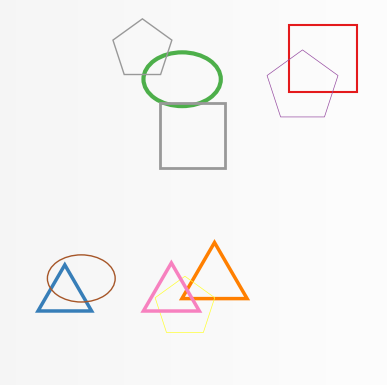[{"shape": "square", "thickness": 1.5, "radius": 0.44, "center": [0.833, 0.848]}, {"shape": "triangle", "thickness": 2.5, "radius": 0.4, "center": [0.167, 0.232]}, {"shape": "oval", "thickness": 3, "radius": 0.5, "center": [0.47, 0.794]}, {"shape": "pentagon", "thickness": 0.5, "radius": 0.48, "center": [0.781, 0.774]}, {"shape": "triangle", "thickness": 2.5, "radius": 0.49, "center": [0.554, 0.273]}, {"shape": "pentagon", "thickness": 0.5, "radius": 0.4, "center": [0.477, 0.202]}, {"shape": "oval", "thickness": 1, "radius": 0.44, "center": [0.21, 0.277]}, {"shape": "triangle", "thickness": 2.5, "radius": 0.42, "center": [0.442, 0.234]}, {"shape": "pentagon", "thickness": 1, "radius": 0.4, "center": [0.367, 0.871]}, {"shape": "square", "thickness": 2, "radius": 0.42, "center": [0.496, 0.649]}]